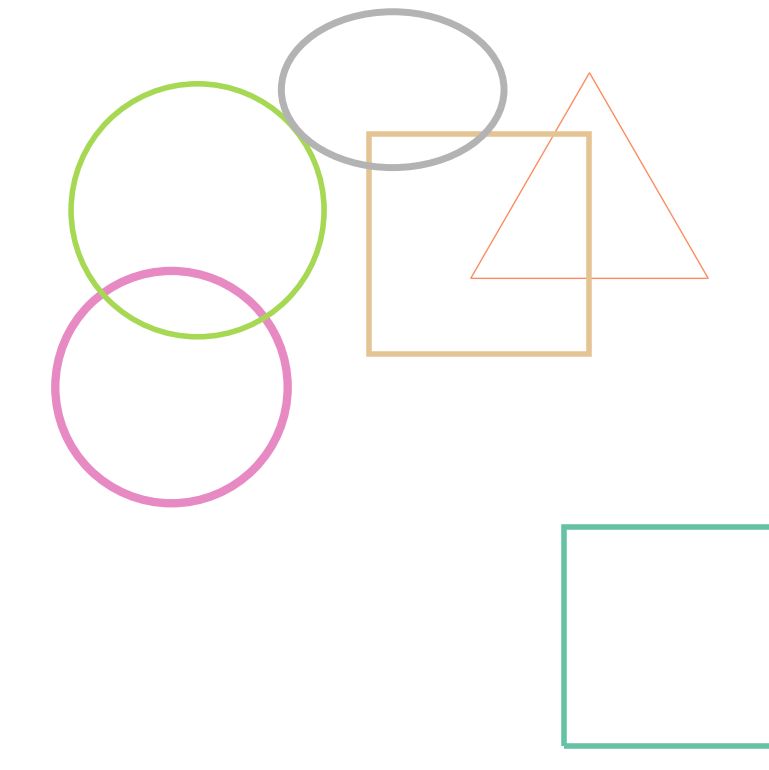[{"shape": "square", "thickness": 2, "radius": 0.71, "center": [0.875, 0.174]}, {"shape": "triangle", "thickness": 0.5, "radius": 0.89, "center": [0.766, 0.728]}, {"shape": "circle", "thickness": 3, "radius": 0.75, "center": [0.223, 0.497]}, {"shape": "circle", "thickness": 2, "radius": 0.82, "center": [0.257, 0.727]}, {"shape": "square", "thickness": 2, "radius": 0.71, "center": [0.622, 0.683]}, {"shape": "oval", "thickness": 2.5, "radius": 0.72, "center": [0.51, 0.884]}]